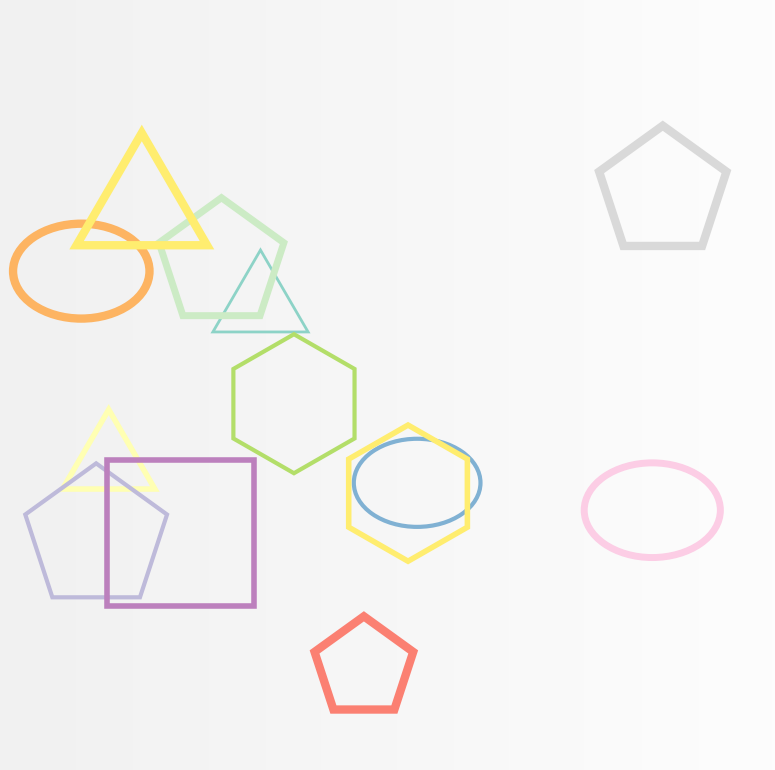[{"shape": "triangle", "thickness": 1, "radius": 0.35, "center": [0.336, 0.604]}, {"shape": "triangle", "thickness": 2, "radius": 0.34, "center": [0.14, 0.399]}, {"shape": "pentagon", "thickness": 1.5, "radius": 0.48, "center": [0.124, 0.302]}, {"shape": "pentagon", "thickness": 3, "radius": 0.33, "center": [0.47, 0.133]}, {"shape": "oval", "thickness": 1.5, "radius": 0.41, "center": [0.538, 0.373]}, {"shape": "oval", "thickness": 3, "radius": 0.44, "center": [0.105, 0.648]}, {"shape": "hexagon", "thickness": 1.5, "radius": 0.45, "center": [0.379, 0.476]}, {"shape": "oval", "thickness": 2.5, "radius": 0.44, "center": [0.842, 0.337]}, {"shape": "pentagon", "thickness": 3, "radius": 0.43, "center": [0.855, 0.75]}, {"shape": "square", "thickness": 2, "radius": 0.47, "center": [0.233, 0.307]}, {"shape": "pentagon", "thickness": 2.5, "radius": 0.42, "center": [0.286, 0.659]}, {"shape": "triangle", "thickness": 3, "radius": 0.49, "center": [0.183, 0.73]}, {"shape": "hexagon", "thickness": 2, "radius": 0.44, "center": [0.527, 0.36]}]